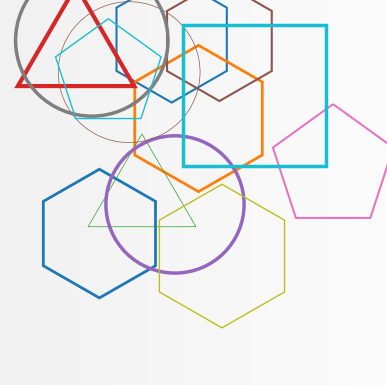[{"shape": "hexagon", "thickness": 2, "radius": 0.84, "center": [0.257, 0.393]}, {"shape": "hexagon", "thickness": 1.5, "radius": 0.82, "center": [0.443, 0.898]}, {"shape": "hexagon", "thickness": 2, "radius": 0.95, "center": [0.512, 0.692]}, {"shape": "triangle", "thickness": 0.5, "radius": 0.8, "center": [0.366, 0.491]}, {"shape": "triangle", "thickness": 3, "radius": 0.87, "center": [0.196, 0.863]}, {"shape": "circle", "thickness": 2.5, "radius": 0.89, "center": [0.452, 0.469]}, {"shape": "hexagon", "thickness": 1.5, "radius": 0.78, "center": [0.566, 0.894]}, {"shape": "circle", "thickness": 0.5, "radius": 0.91, "center": [0.333, 0.813]}, {"shape": "pentagon", "thickness": 1.5, "radius": 0.82, "center": [0.86, 0.566]}, {"shape": "circle", "thickness": 2.5, "radius": 0.98, "center": [0.237, 0.895]}, {"shape": "hexagon", "thickness": 1, "radius": 0.93, "center": [0.573, 0.335]}, {"shape": "square", "thickness": 2.5, "radius": 0.92, "center": [0.657, 0.752]}, {"shape": "pentagon", "thickness": 1, "radius": 0.72, "center": [0.28, 0.808]}]